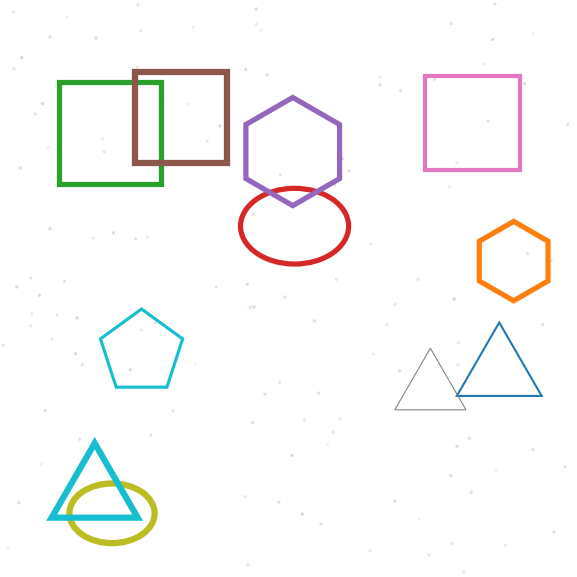[{"shape": "triangle", "thickness": 1, "radius": 0.42, "center": [0.864, 0.356]}, {"shape": "hexagon", "thickness": 2.5, "radius": 0.34, "center": [0.889, 0.547]}, {"shape": "square", "thickness": 2.5, "radius": 0.44, "center": [0.19, 0.769]}, {"shape": "oval", "thickness": 2.5, "radius": 0.47, "center": [0.51, 0.607]}, {"shape": "hexagon", "thickness": 2.5, "radius": 0.47, "center": [0.507, 0.737]}, {"shape": "square", "thickness": 3, "radius": 0.4, "center": [0.314, 0.795]}, {"shape": "square", "thickness": 2, "radius": 0.41, "center": [0.818, 0.787]}, {"shape": "triangle", "thickness": 0.5, "radius": 0.36, "center": [0.745, 0.325]}, {"shape": "oval", "thickness": 3, "radius": 0.37, "center": [0.194, 0.11]}, {"shape": "pentagon", "thickness": 1.5, "radius": 0.37, "center": [0.245, 0.389]}, {"shape": "triangle", "thickness": 3, "radius": 0.43, "center": [0.164, 0.146]}]